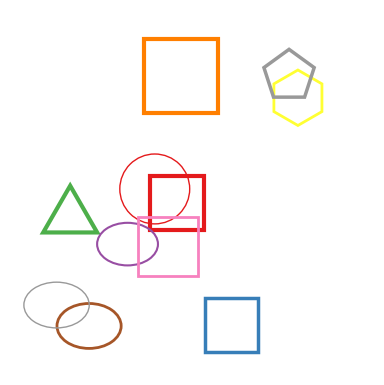[{"shape": "square", "thickness": 3, "radius": 0.35, "center": [0.459, 0.473]}, {"shape": "circle", "thickness": 1, "radius": 0.45, "center": [0.402, 0.509]}, {"shape": "square", "thickness": 2.5, "radius": 0.35, "center": [0.601, 0.156]}, {"shape": "triangle", "thickness": 3, "radius": 0.4, "center": [0.182, 0.437]}, {"shape": "oval", "thickness": 1.5, "radius": 0.4, "center": [0.331, 0.366]}, {"shape": "square", "thickness": 3, "radius": 0.48, "center": [0.47, 0.802]}, {"shape": "hexagon", "thickness": 2, "radius": 0.36, "center": [0.774, 0.746]}, {"shape": "oval", "thickness": 2, "radius": 0.42, "center": [0.231, 0.153]}, {"shape": "square", "thickness": 2, "radius": 0.39, "center": [0.437, 0.36]}, {"shape": "oval", "thickness": 1, "radius": 0.42, "center": [0.147, 0.208]}, {"shape": "pentagon", "thickness": 2.5, "radius": 0.34, "center": [0.751, 0.803]}]